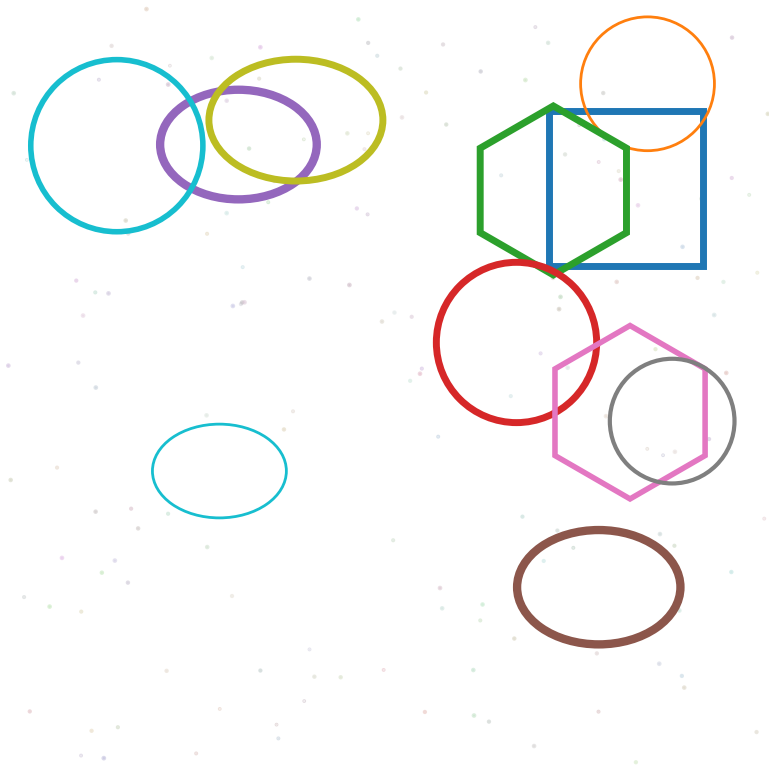[{"shape": "square", "thickness": 2.5, "radius": 0.5, "center": [0.813, 0.756]}, {"shape": "circle", "thickness": 1, "radius": 0.43, "center": [0.841, 0.891]}, {"shape": "hexagon", "thickness": 2.5, "radius": 0.55, "center": [0.719, 0.753]}, {"shape": "circle", "thickness": 2.5, "radius": 0.52, "center": [0.671, 0.555]}, {"shape": "oval", "thickness": 3, "radius": 0.51, "center": [0.31, 0.812]}, {"shape": "oval", "thickness": 3, "radius": 0.53, "center": [0.778, 0.237]}, {"shape": "hexagon", "thickness": 2, "radius": 0.56, "center": [0.818, 0.465]}, {"shape": "circle", "thickness": 1.5, "radius": 0.4, "center": [0.873, 0.453]}, {"shape": "oval", "thickness": 2.5, "radius": 0.56, "center": [0.384, 0.844]}, {"shape": "circle", "thickness": 2, "radius": 0.56, "center": [0.152, 0.811]}, {"shape": "oval", "thickness": 1, "radius": 0.43, "center": [0.285, 0.388]}]